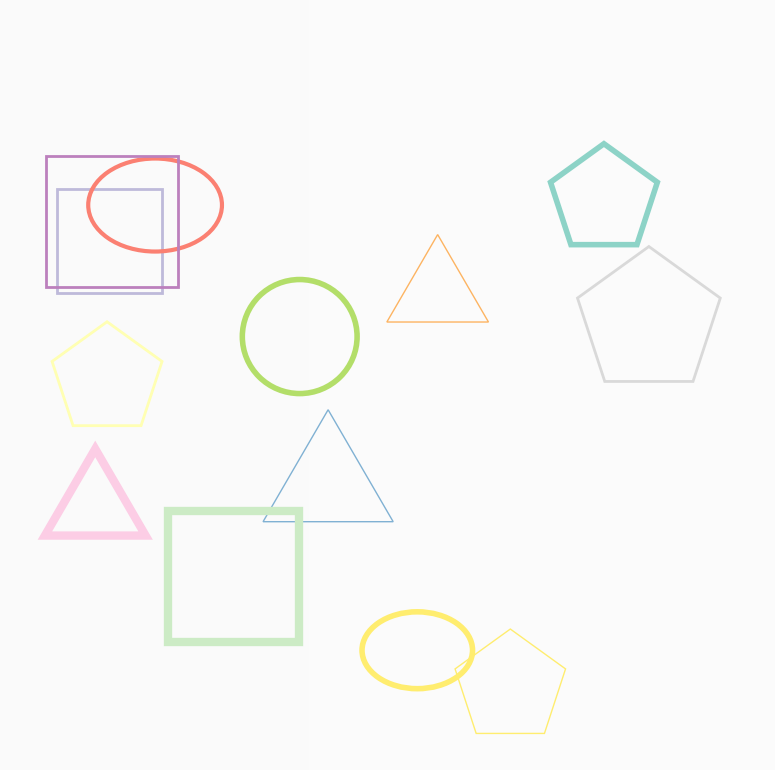[{"shape": "pentagon", "thickness": 2, "radius": 0.36, "center": [0.779, 0.741]}, {"shape": "pentagon", "thickness": 1, "radius": 0.37, "center": [0.138, 0.508]}, {"shape": "square", "thickness": 1, "radius": 0.34, "center": [0.142, 0.688]}, {"shape": "oval", "thickness": 1.5, "radius": 0.43, "center": [0.2, 0.734]}, {"shape": "triangle", "thickness": 0.5, "radius": 0.48, "center": [0.423, 0.371]}, {"shape": "triangle", "thickness": 0.5, "radius": 0.38, "center": [0.565, 0.62]}, {"shape": "circle", "thickness": 2, "radius": 0.37, "center": [0.387, 0.563]}, {"shape": "triangle", "thickness": 3, "radius": 0.37, "center": [0.123, 0.342]}, {"shape": "pentagon", "thickness": 1, "radius": 0.48, "center": [0.837, 0.583]}, {"shape": "square", "thickness": 1, "radius": 0.43, "center": [0.144, 0.712]}, {"shape": "square", "thickness": 3, "radius": 0.42, "center": [0.301, 0.251]}, {"shape": "pentagon", "thickness": 0.5, "radius": 0.37, "center": [0.658, 0.108]}, {"shape": "oval", "thickness": 2, "radius": 0.36, "center": [0.538, 0.156]}]